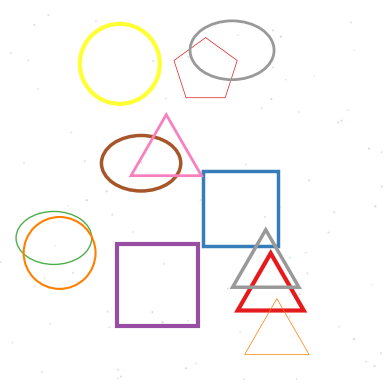[{"shape": "pentagon", "thickness": 0.5, "radius": 0.43, "center": [0.534, 0.816]}, {"shape": "triangle", "thickness": 3, "radius": 0.5, "center": [0.703, 0.243]}, {"shape": "square", "thickness": 2.5, "radius": 0.49, "center": [0.624, 0.459]}, {"shape": "oval", "thickness": 1, "radius": 0.49, "center": [0.14, 0.382]}, {"shape": "square", "thickness": 3, "radius": 0.53, "center": [0.409, 0.261]}, {"shape": "triangle", "thickness": 0.5, "radius": 0.48, "center": [0.719, 0.128]}, {"shape": "circle", "thickness": 1.5, "radius": 0.47, "center": [0.155, 0.343]}, {"shape": "circle", "thickness": 3, "radius": 0.52, "center": [0.311, 0.834]}, {"shape": "oval", "thickness": 2.5, "radius": 0.51, "center": [0.366, 0.576]}, {"shape": "triangle", "thickness": 2, "radius": 0.53, "center": [0.432, 0.597]}, {"shape": "triangle", "thickness": 2.5, "radius": 0.5, "center": [0.69, 0.304]}, {"shape": "oval", "thickness": 2, "radius": 0.55, "center": [0.603, 0.869]}]